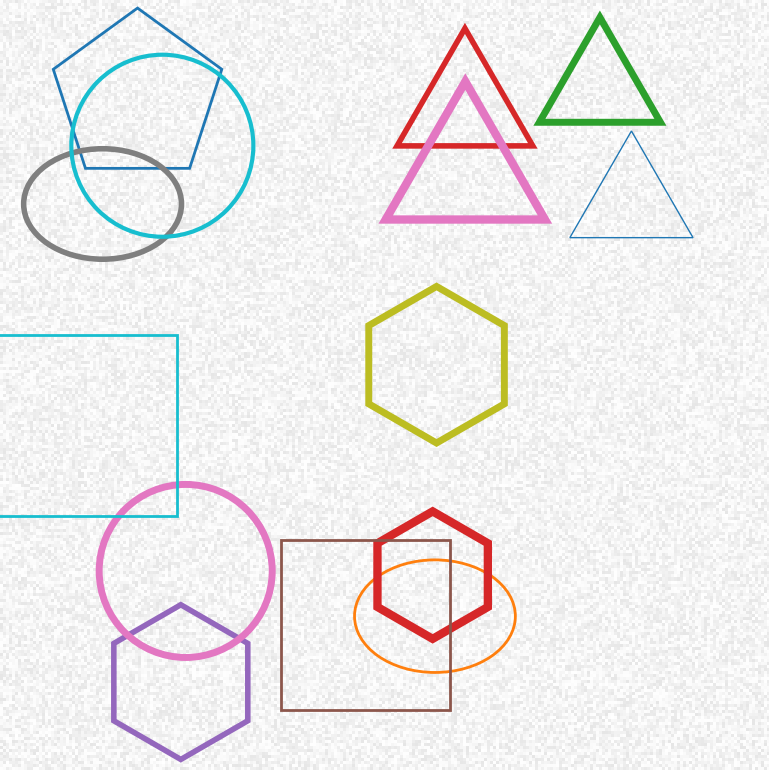[{"shape": "triangle", "thickness": 0.5, "radius": 0.46, "center": [0.82, 0.738]}, {"shape": "pentagon", "thickness": 1, "radius": 0.58, "center": [0.179, 0.874]}, {"shape": "oval", "thickness": 1, "radius": 0.52, "center": [0.565, 0.2]}, {"shape": "triangle", "thickness": 2.5, "radius": 0.45, "center": [0.779, 0.887]}, {"shape": "triangle", "thickness": 2, "radius": 0.51, "center": [0.604, 0.861]}, {"shape": "hexagon", "thickness": 3, "radius": 0.41, "center": [0.562, 0.253]}, {"shape": "hexagon", "thickness": 2, "radius": 0.5, "center": [0.235, 0.114]}, {"shape": "square", "thickness": 1, "radius": 0.55, "center": [0.475, 0.188]}, {"shape": "triangle", "thickness": 3, "radius": 0.6, "center": [0.604, 0.775]}, {"shape": "circle", "thickness": 2.5, "radius": 0.56, "center": [0.241, 0.259]}, {"shape": "oval", "thickness": 2, "radius": 0.51, "center": [0.133, 0.735]}, {"shape": "hexagon", "thickness": 2.5, "radius": 0.51, "center": [0.567, 0.526]}, {"shape": "square", "thickness": 1, "radius": 0.59, "center": [0.113, 0.447]}, {"shape": "circle", "thickness": 1.5, "radius": 0.59, "center": [0.211, 0.811]}]